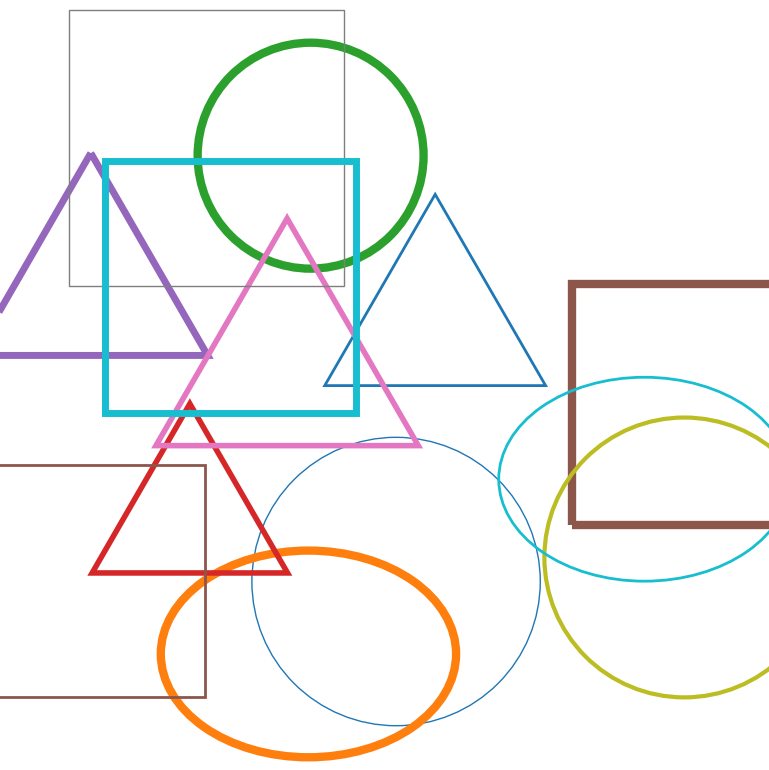[{"shape": "triangle", "thickness": 1, "radius": 0.83, "center": [0.565, 0.582]}, {"shape": "circle", "thickness": 0.5, "radius": 0.94, "center": [0.514, 0.245]}, {"shape": "oval", "thickness": 3, "radius": 0.96, "center": [0.401, 0.151]}, {"shape": "circle", "thickness": 3, "radius": 0.73, "center": [0.403, 0.798]}, {"shape": "triangle", "thickness": 2, "radius": 0.73, "center": [0.247, 0.329]}, {"shape": "triangle", "thickness": 2.5, "radius": 0.88, "center": [0.118, 0.626]}, {"shape": "square", "thickness": 3, "radius": 0.78, "center": [0.899, 0.475]}, {"shape": "square", "thickness": 1, "radius": 0.76, "center": [0.114, 0.245]}, {"shape": "triangle", "thickness": 2, "radius": 0.98, "center": [0.373, 0.52]}, {"shape": "square", "thickness": 0.5, "radius": 0.89, "center": [0.268, 0.808]}, {"shape": "circle", "thickness": 1.5, "radius": 0.91, "center": [0.889, 0.276]}, {"shape": "oval", "thickness": 1, "radius": 0.95, "center": [0.837, 0.378]}, {"shape": "square", "thickness": 2.5, "radius": 0.82, "center": [0.299, 0.628]}]